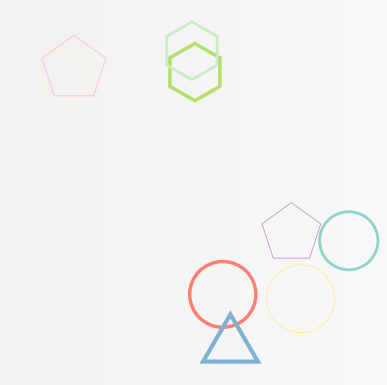[{"shape": "circle", "thickness": 2, "radius": 0.38, "center": [0.9, 0.375]}, {"shape": "hexagon", "thickness": 0.5, "radius": 0.37, "center": [0.167, 0.808]}, {"shape": "circle", "thickness": 2.5, "radius": 0.43, "center": [0.575, 0.235]}, {"shape": "triangle", "thickness": 3, "radius": 0.41, "center": [0.595, 0.102]}, {"shape": "hexagon", "thickness": 2.5, "radius": 0.37, "center": [0.503, 0.813]}, {"shape": "pentagon", "thickness": 1, "radius": 0.43, "center": [0.191, 0.822]}, {"shape": "pentagon", "thickness": 0.5, "radius": 0.4, "center": [0.752, 0.394]}, {"shape": "hexagon", "thickness": 2, "radius": 0.38, "center": [0.495, 0.868]}, {"shape": "circle", "thickness": 0.5, "radius": 0.44, "center": [0.776, 0.224]}]